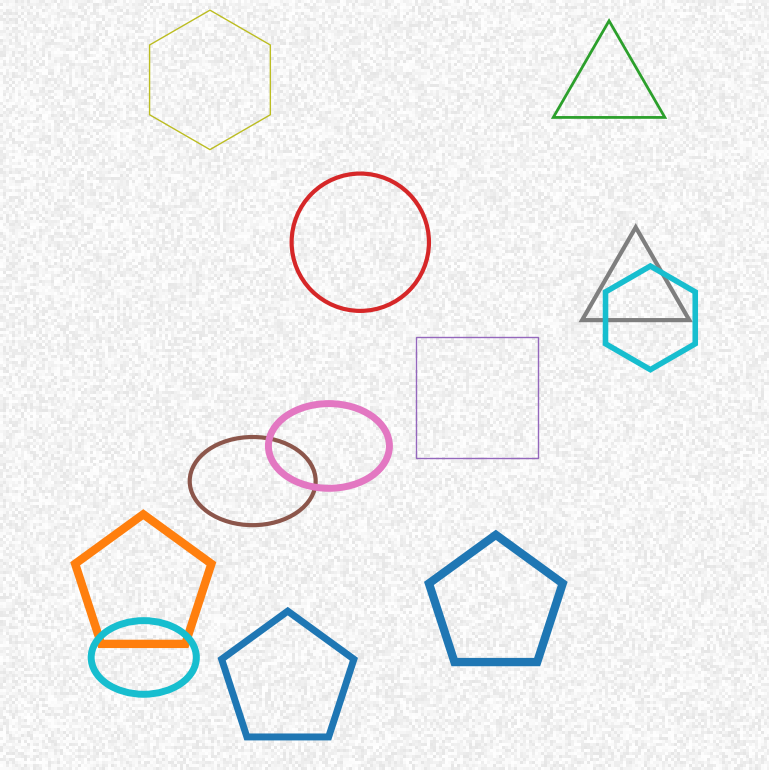[{"shape": "pentagon", "thickness": 2.5, "radius": 0.45, "center": [0.374, 0.116]}, {"shape": "pentagon", "thickness": 3, "radius": 0.46, "center": [0.644, 0.214]}, {"shape": "pentagon", "thickness": 3, "radius": 0.47, "center": [0.186, 0.239]}, {"shape": "triangle", "thickness": 1, "radius": 0.42, "center": [0.791, 0.889]}, {"shape": "circle", "thickness": 1.5, "radius": 0.45, "center": [0.468, 0.685]}, {"shape": "square", "thickness": 0.5, "radius": 0.39, "center": [0.619, 0.484]}, {"shape": "oval", "thickness": 1.5, "radius": 0.41, "center": [0.328, 0.375]}, {"shape": "oval", "thickness": 2.5, "radius": 0.39, "center": [0.427, 0.421]}, {"shape": "triangle", "thickness": 1.5, "radius": 0.4, "center": [0.826, 0.624]}, {"shape": "hexagon", "thickness": 0.5, "radius": 0.45, "center": [0.273, 0.896]}, {"shape": "hexagon", "thickness": 2, "radius": 0.34, "center": [0.845, 0.587]}, {"shape": "oval", "thickness": 2.5, "radius": 0.34, "center": [0.187, 0.146]}]